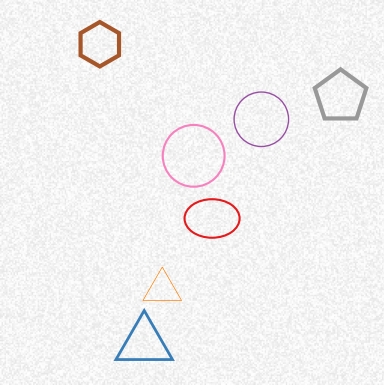[{"shape": "oval", "thickness": 1.5, "radius": 0.36, "center": [0.551, 0.433]}, {"shape": "triangle", "thickness": 2, "radius": 0.42, "center": [0.375, 0.108]}, {"shape": "circle", "thickness": 1, "radius": 0.35, "center": [0.679, 0.69]}, {"shape": "triangle", "thickness": 0.5, "radius": 0.29, "center": [0.421, 0.248]}, {"shape": "hexagon", "thickness": 3, "radius": 0.29, "center": [0.259, 0.885]}, {"shape": "circle", "thickness": 1.5, "radius": 0.4, "center": [0.503, 0.595]}, {"shape": "pentagon", "thickness": 3, "radius": 0.35, "center": [0.885, 0.749]}]